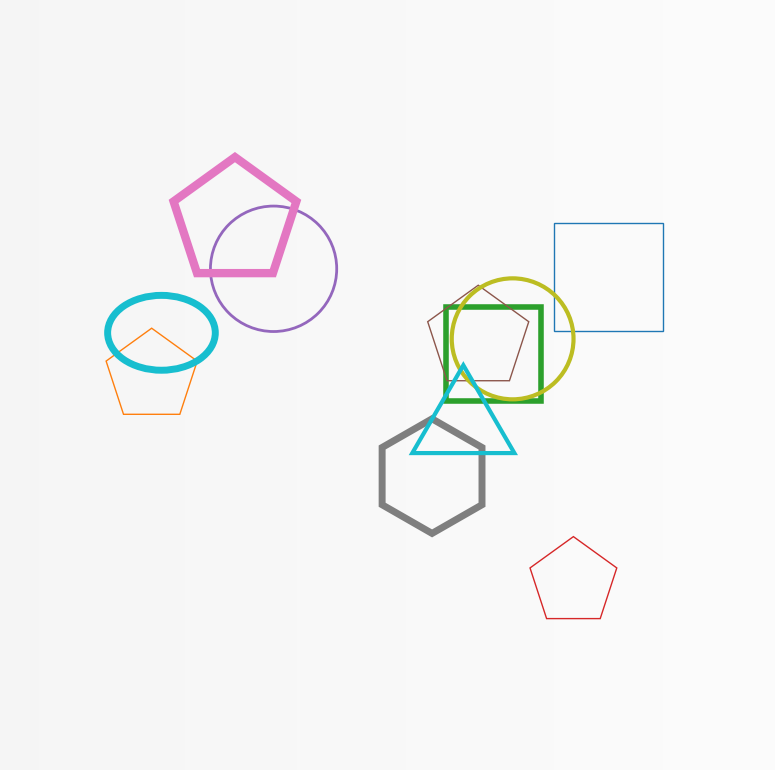[{"shape": "square", "thickness": 0.5, "radius": 0.35, "center": [0.785, 0.64]}, {"shape": "pentagon", "thickness": 0.5, "radius": 0.31, "center": [0.196, 0.512]}, {"shape": "square", "thickness": 2, "radius": 0.31, "center": [0.637, 0.54]}, {"shape": "pentagon", "thickness": 0.5, "radius": 0.29, "center": [0.74, 0.244]}, {"shape": "circle", "thickness": 1, "radius": 0.41, "center": [0.353, 0.651]}, {"shape": "pentagon", "thickness": 0.5, "radius": 0.34, "center": [0.617, 0.561]}, {"shape": "pentagon", "thickness": 3, "radius": 0.42, "center": [0.303, 0.713]}, {"shape": "hexagon", "thickness": 2.5, "radius": 0.37, "center": [0.558, 0.382]}, {"shape": "circle", "thickness": 1.5, "radius": 0.39, "center": [0.661, 0.56]}, {"shape": "oval", "thickness": 2.5, "radius": 0.35, "center": [0.208, 0.568]}, {"shape": "triangle", "thickness": 1.5, "radius": 0.38, "center": [0.598, 0.45]}]